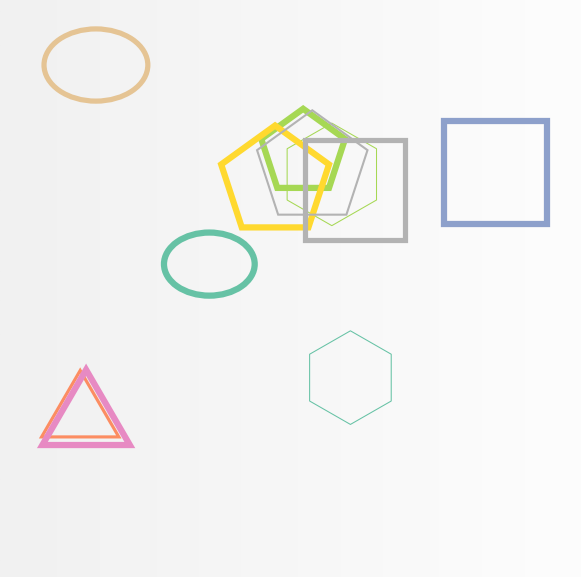[{"shape": "oval", "thickness": 3, "radius": 0.39, "center": [0.36, 0.542]}, {"shape": "hexagon", "thickness": 0.5, "radius": 0.41, "center": [0.603, 0.345]}, {"shape": "triangle", "thickness": 1.5, "radius": 0.38, "center": [0.138, 0.281]}, {"shape": "square", "thickness": 3, "radius": 0.45, "center": [0.852, 0.701]}, {"shape": "triangle", "thickness": 3, "radius": 0.43, "center": [0.148, 0.272]}, {"shape": "pentagon", "thickness": 3, "radius": 0.38, "center": [0.522, 0.735]}, {"shape": "hexagon", "thickness": 0.5, "radius": 0.44, "center": [0.571, 0.697]}, {"shape": "pentagon", "thickness": 3, "radius": 0.49, "center": [0.473, 0.684]}, {"shape": "oval", "thickness": 2.5, "radius": 0.45, "center": [0.165, 0.887]}, {"shape": "pentagon", "thickness": 1, "radius": 0.5, "center": [0.537, 0.708]}, {"shape": "square", "thickness": 2.5, "radius": 0.43, "center": [0.611, 0.67]}]